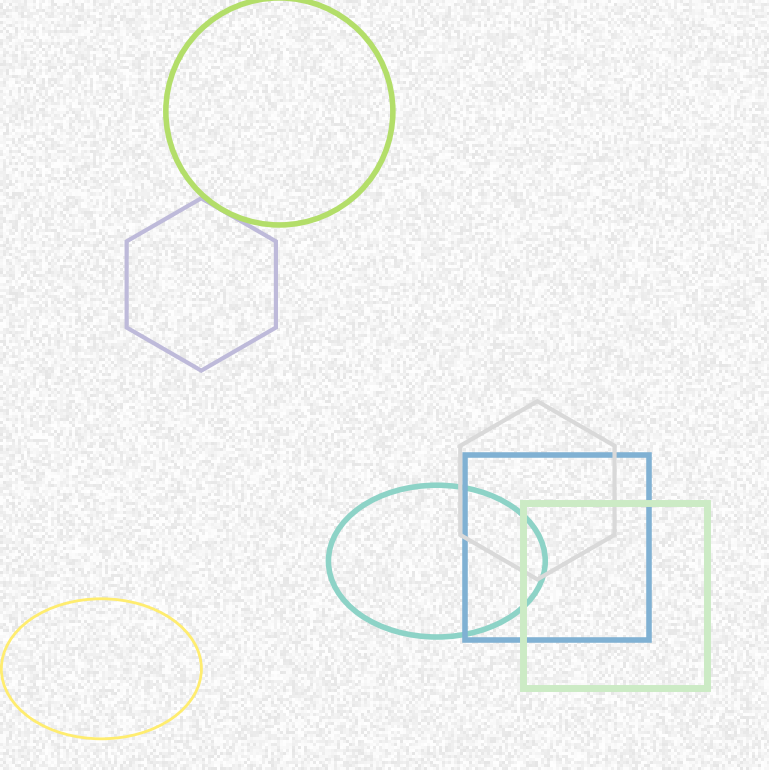[{"shape": "oval", "thickness": 2, "radius": 0.7, "center": [0.567, 0.271]}, {"shape": "hexagon", "thickness": 1.5, "radius": 0.56, "center": [0.261, 0.631]}, {"shape": "square", "thickness": 2, "radius": 0.6, "center": [0.724, 0.289]}, {"shape": "circle", "thickness": 2, "radius": 0.74, "center": [0.363, 0.855]}, {"shape": "hexagon", "thickness": 1.5, "radius": 0.58, "center": [0.698, 0.363]}, {"shape": "square", "thickness": 2.5, "radius": 0.6, "center": [0.799, 0.227]}, {"shape": "oval", "thickness": 1, "radius": 0.65, "center": [0.132, 0.131]}]